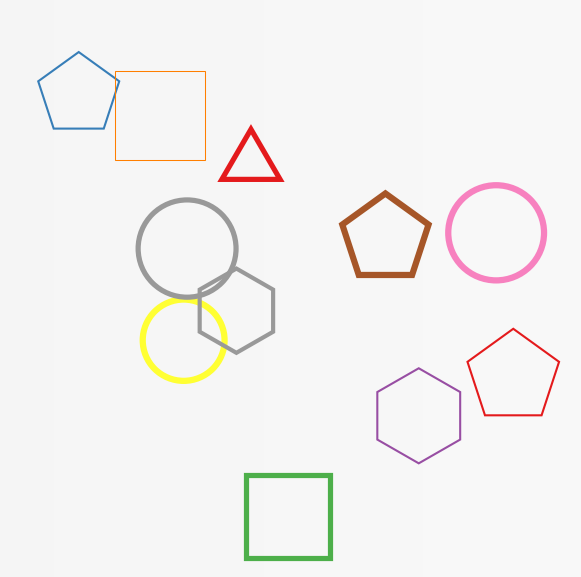[{"shape": "triangle", "thickness": 2.5, "radius": 0.29, "center": [0.432, 0.717]}, {"shape": "pentagon", "thickness": 1, "radius": 0.41, "center": [0.883, 0.347]}, {"shape": "pentagon", "thickness": 1, "radius": 0.37, "center": [0.135, 0.836]}, {"shape": "square", "thickness": 2.5, "radius": 0.36, "center": [0.495, 0.105]}, {"shape": "hexagon", "thickness": 1, "radius": 0.41, "center": [0.72, 0.279]}, {"shape": "square", "thickness": 0.5, "radius": 0.39, "center": [0.275, 0.799]}, {"shape": "circle", "thickness": 3, "radius": 0.35, "center": [0.316, 0.41]}, {"shape": "pentagon", "thickness": 3, "radius": 0.39, "center": [0.663, 0.586]}, {"shape": "circle", "thickness": 3, "radius": 0.41, "center": [0.854, 0.596]}, {"shape": "hexagon", "thickness": 2, "radius": 0.36, "center": [0.407, 0.461]}, {"shape": "circle", "thickness": 2.5, "radius": 0.42, "center": [0.322, 0.569]}]